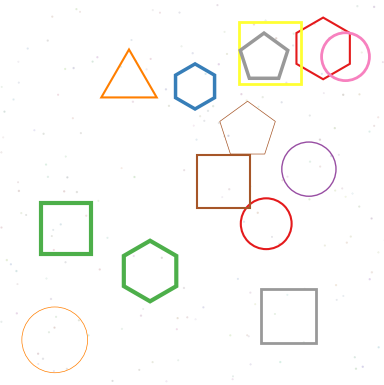[{"shape": "hexagon", "thickness": 1.5, "radius": 0.4, "center": [0.839, 0.874]}, {"shape": "circle", "thickness": 1.5, "radius": 0.33, "center": [0.691, 0.419]}, {"shape": "hexagon", "thickness": 2.5, "radius": 0.29, "center": [0.507, 0.775]}, {"shape": "square", "thickness": 3, "radius": 0.33, "center": [0.172, 0.406]}, {"shape": "hexagon", "thickness": 3, "radius": 0.39, "center": [0.39, 0.296]}, {"shape": "circle", "thickness": 1, "radius": 0.35, "center": [0.802, 0.561]}, {"shape": "triangle", "thickness": 1.5, "radius": 0.42, "center": [0.335, 0.788]}, {"shape": "circle", "thickness": 0.5, "radius": 0.43, "center": [0.142, 0.117]}, {"shape": "square", "thickness": 2, "radius": 0.41, "center": [0.702, 0.862]}, {"shape": "pentagon", "thickness": 0.5, "radius": 0.38, "center": [0.643, 0.661]}, {"shape": "square", "thickness": 1.5, "radius": 0.35, "center": [0.581, 0.529]}, {"shape": "circle", "thickness": 2, "radius": 0.31, "center": [0.897, 0.853]}, {"shape": "pentagon", "thickness": 2.5, "radius": 0.32, "center": [0.686, 0.849]}, {"shape": "square", "thickness": 2, "radius": 0.36, "center": [0.749, 0.179]}]